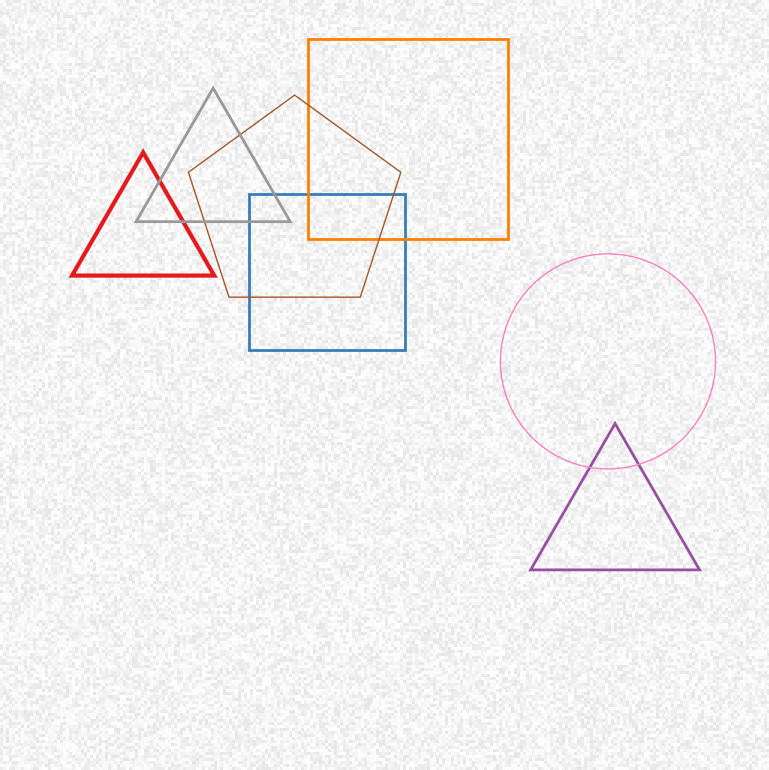[{"shape": "triangle", "thickness": 1.5, "radius": 0.53, "center": [0.186, 0.695]}, {"shape": "square", "thickness": 1, "radius": 0.5, "center": [0.424, 0.647]}, {"shape": "triangle", "thickness": 1, "radius": 0.63, "center": [0.799, 0.323]}, {"shape": "square", "thickness": 1, "radius": 0.65, "center": [0.53, 0.819]}, {"shape": "pentagon", "thickness": 0.5, "radius": 0.73, "center": [0.383, 0.731]}, {"shape": "circle", "thickness": 0.5, "radius": 0.7, "center": [0.79, 0.531]}, {"shape": "triangle", "thickness": 1, "radius": 0.58, "center": [0.277, 0.77]}]